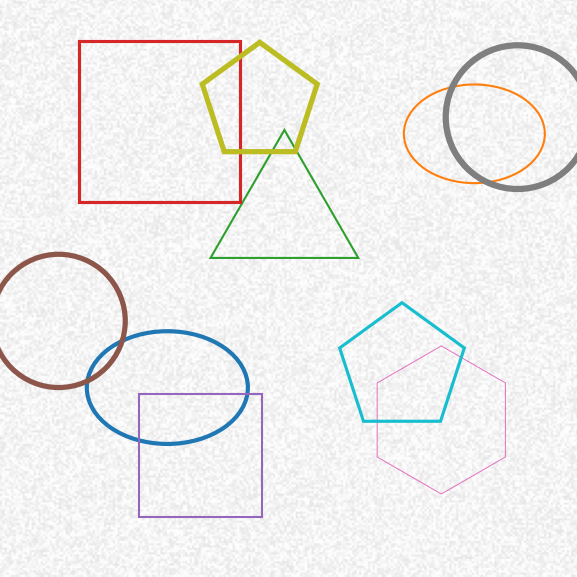[{"shape": "oval", "thickness": 2, "radius": 0.7, "center": [0.29, 0.328]}, {"shape": "oval", "thickness": 1, "radius": 0.61, "center": [0.821, 0.767]}, {"shape": "triangle", "thickness": 1, "radius": 0.74, "center": [0.492, 0.626]}, {"shape": "square", "thickness": 1.5, "radius": 0.7, "center": [0.277, 0.789]}, {"shape": "square", "thickness": 1, "radius": 0.53, "center": [0.347, 0.21]}, {"shape": "circle", "thickness": 2.5, "radius": 0.58, "center": [0.102, 0.443]}, {"shape": "hexagon", "thickness": 0.5, "radius": 0.64, "center": [0.764, 0.272]}, {"shape": "circle", "thickness": 3, "radius": 0.62, "center": [0.896, 0.796]}, {"shape": "pentagon", "thickness": 2.5, "radius": 0.52, "center": [0.45, 0.821]}, {"shape": "pentagon", "thickness": 1.5, "radius": 0.57, "center": [0.696, 0.361]}]